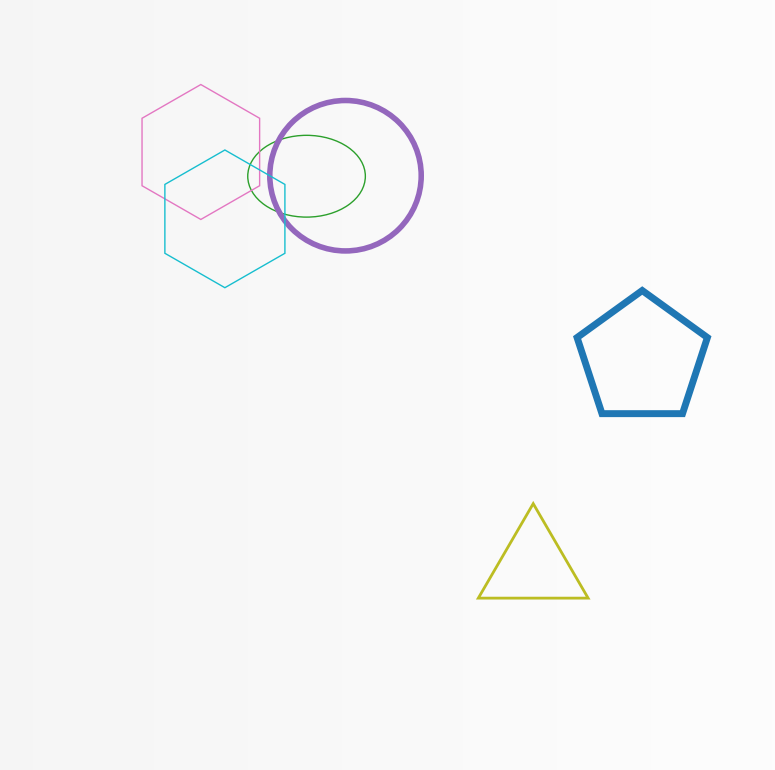[{"shape": "pentagon", "thickness": 2.5, "radius": 0.44, "center": [0.829, 0.534]}, {"shape": "oval", "thickness": 0.5, "radius": 0.38, "center": [0.396, 0.771]}, {"shape": "circle", "thickness": 2, "radius": 0.49, "center": [0.446, 0.772]}, {"shape": "hexagon", "thickness": 0.5, "radius": 0.44, "center": [0.259, 0.803]}, {"shape": "triangle", "thickness": 1, "radius": 0.41, "center": [0.688, 0.264]}, {"shape": "hexagon", "thickness": 0.5, "radius": 0.45, "center": [0.29, 0.716]}]